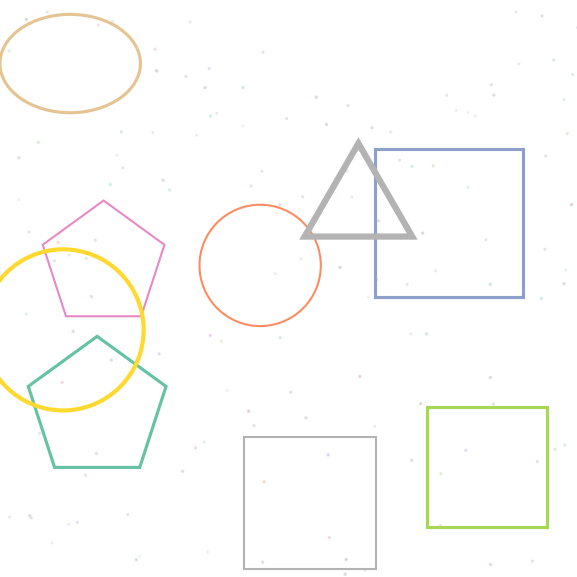[{"shape": "pentagon", "thickness": 1.5, "radius": 0.63, "center": [0.168, 0.291]}, {"shape": "circle", "thickness": 1, "radius": 0.53, "center": [0.45, 0.54]}, {"shape": "square", "thickness": 1.5, "radius": 0.64, "center": [0.778, 0.613]}, {"shape": "pentagon", "thickness": 1, "radius": 0.55, "center": [0.179, 0.541]}, {"shape": "square", "thickness": 1.5, "radius": 0.52, "center": [0.844, 0.19]}, {"shape": "circle", "thickness": 2, "radius": 0.7, "center": [0.109, 0.428]}, {"shape": "oval", "thickness": 1.5, "radius": 0.61, "center": [0.122, 0.889]}, {"shape": "triangle", "thickness": 3, "radius": 0.54, "center": [0.621, 0.643]}, {"shape": "square", "thickness": 1, "radius": 0.57, "center": [0.537, 0.128]}]